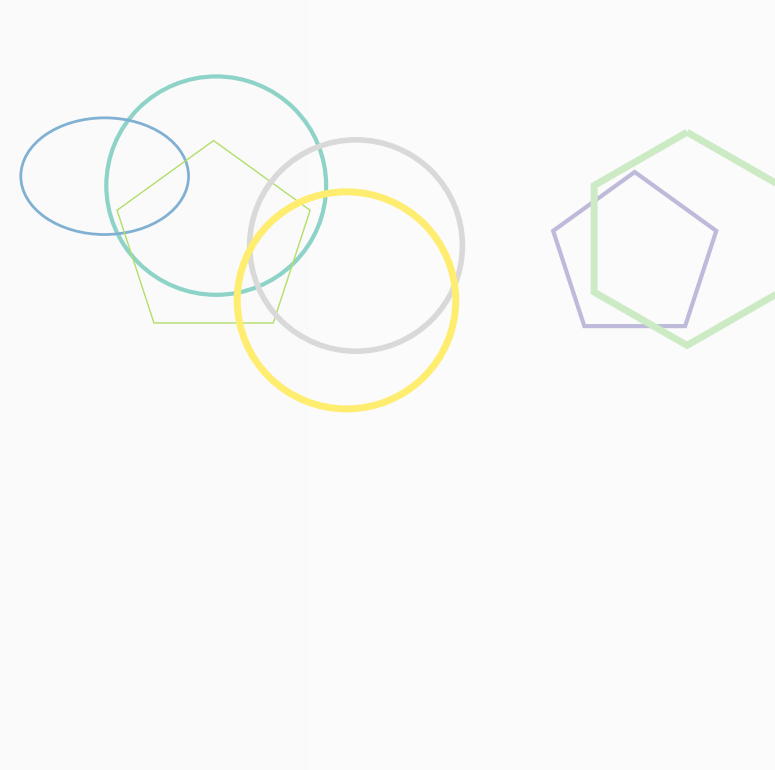[{"shape": "circle", "thickness": 1.5, "radius": 0.71, "center": [0.279, 0.759]}, {"shape": "pentagon", "thickness": 1.5, "radius": 0.55, "center": [0.819, 0.666]}, {"shape": "oval", "thickness": 1, "radius": 0.54, "center": [0.135, 0.771]}, {"shape": "pentagon", "thickness": 0.5, "radius": 0.65, "center": [0.276, 0.686]}, {"shape": "circle", "thickness": 2, "radius": 0.69, "center": [0.459, 0.681]}, {"shape": "hexagon", "thickness": 2.5, "radius": 0.69, "center": [0.887, 0.69]}, {"shape": "circle", "thickness": 2.5, "radius": 0.7, "center": [0.447, 0.61]}]